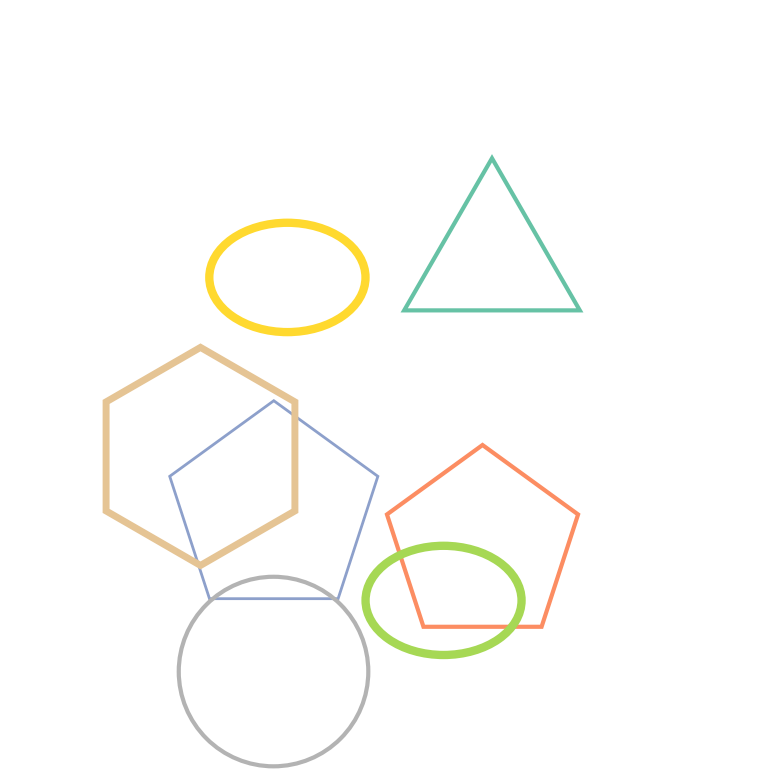[{"shape": "triangle", "thickness": 1.5, "radius": 0.66, "center": [0.639, 0.663]}, {"shape": "pentagon", "thickness": 1.5, "radius": 0.65, "center": [0.627, 0.292]}, {"shape": "pentagon", "thickness": 1, "radius": 0.71, "center": [0.356, 0.337]}, {"shape": "oval", "thickness": 3, "radius": 0.51, "center": [0.576, 0.22]}, {"shape": "oval", "thickness": 3, "radius": 0.51, "center": [0.373, 0.64]}, {"shape": "hexagon", "thickness": 2.5, "radius": 0.71, "center": [0.26, 0.407]}, {"shape": "circle", "thickness": 1.5, "radius": 0.62, "center": [0.355, 0.128]}]